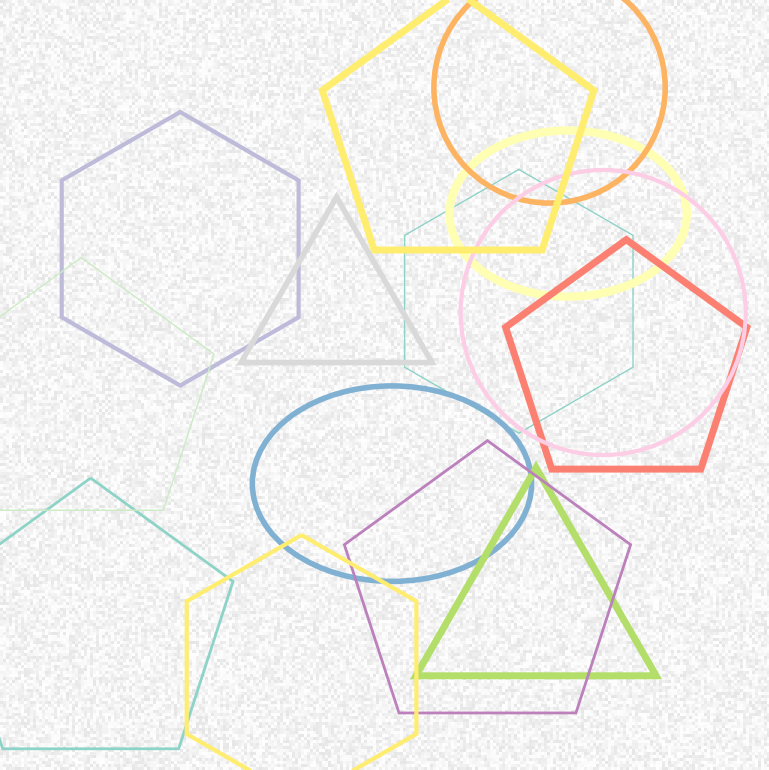[{"shape": "hexagon", "thickness": 0.5, "radius": 0.86, "center": [0.674, 0.609]}, {"shape": "pentagon", "thickness": 1, "radius": 0.97, "center": [0.118, 0.185]}, {"shape": "oval", "thickness": 3, "radius": 0.77, "center": [0.738, 0.723]}, {"shape": "hexagon", "thickness": 1.5, "radius": 0.89, "center": [0.234, 0.677]}, {"shape": "pentagon", "thickness": 2.5, "radius": 0.82, "center": [0.813, 0.524]}, {"shape": "oval", "thickness": 2, "radius": 0.91, "center": [0.509, 0.372]}, {"shape": "circle", "thickness": 2, "radius": 0.75, "center": [0.714, 0.886]}, {"shape": "triangle", "thickness": 2.5, "radius": 0.9, "center": [0.696, 0.212]}, {"shape": "circle", "thickness": 1.5, "radius": 0.93, "center": [0.783, 0.594]}, {"shape": "triangle", "thickness": 2, "radius": 0.72, "center": [0.437, 0.601]}, {"shape": "pentagon", "thickness": 1, "radius": 0.98, "center": [0.633, 0.232]}, {"shape": "pentagon", "thickness": 0.5, "radius": 0.91, "center": [0.105, 0.484]}, {"shape": "hexagon", "thickness": 1.5, "radius": 0.86, "center": [0.392, 0.133]}, {"shape": "pentagon", "thickness": 2.5, "radius": 0.93, "center": [0.595, 0.825]}]